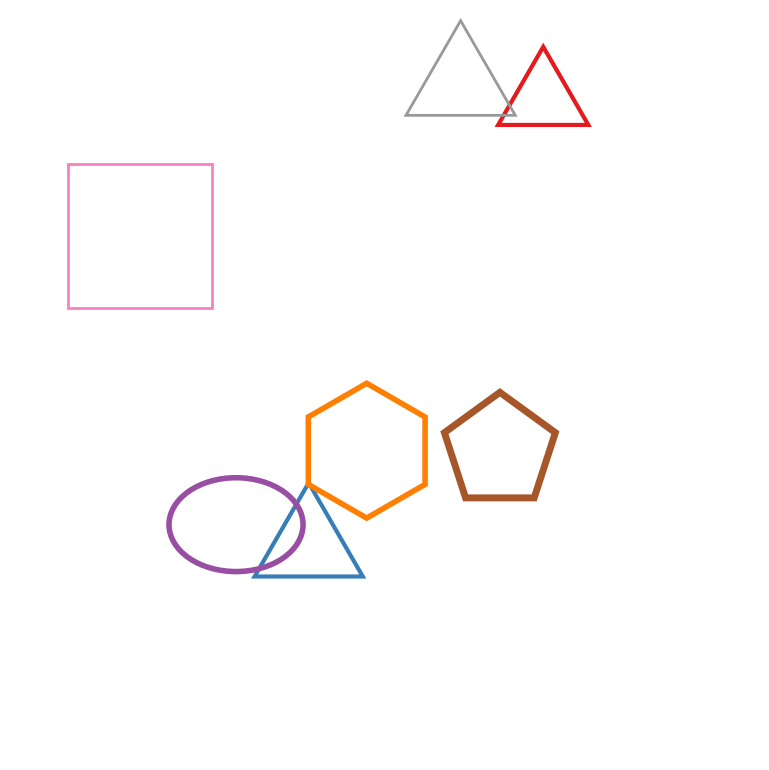[{"shape": "triangle", "thickness": 1.5, "radius": 0.34, "center": [0.706, 0.872]}, {"shape": "triangle", "thickness": 1.5, "radius": 0.41, "center": [0.401, 0.292]}, {"shape": "oval", "thickness": 2, "radius": 0.44, "center": [0.307, 0.319]}, {"shape": "hexagon", "thickness": 2, "radius": 0.44, "center": [0.476, 0.415]}, {"shape": "pentagon", "thickness": 2.5, "radius": 0.38, "center": [0.649, 0.415]}, {"shape": "square", "thickness": 1, "radius": 0.47, "center": [0.182, 0.694]}, {"shape": "triangle", "thickness": 1, "radius": 0.41, "center": [0.598, 0.891]}]